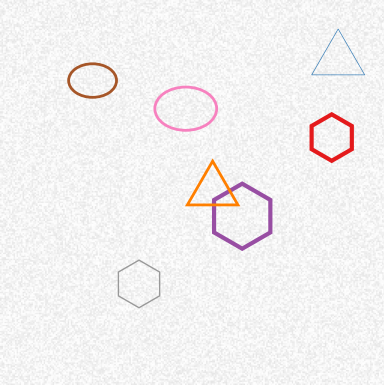[{"shape": "hexagon", "thickness": 3, "radius": 0.3, "center": [0.862, 0.643]}, {"shape": "triangle", "thickness": 0.5, "radius": 0.4, "center": [0.878, 0.845]}, {"shape": "hexagon", "thickness": 3, "radius": 0.42, "center": [0.629, 0.438]}, {"shape": "triangle", "thickness": 2, "radius": 0.38, "center": [0.552, 0.506]}, {"shape": "oval", "thickness": 2, "radius": 0.31, "center": [0.24, 0.791]}, {"shape": "oval", "thickness": 2, "radius": 0.4, "center": [0.482, 0.718]}, {"shape": "hexagon", "thickness": 1, "radius": 0.31, "center": [0.361, 0.262]}]